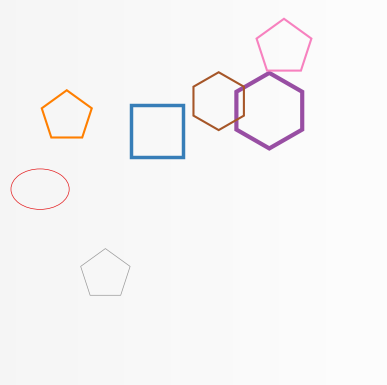[{"shape": "oval", "thickness": 0.5, "radius": 0.38, "center": [0.103, 0.509]}, {"shape": "square", "thickness": 2.5, "radius": 0.33, "center": [0.405, 0.659]}, {"shape": "hexagon", "thickness": 3, "radius": 0.49, "center": [0.695, 0.713]}, {"shape": "pentagon", "thickness": 1.5, "radius": 0.34, "center": [0.172, 0.698]}, {"shape": "hexagon", "thickness": 1.5, "radius": 0.38, "center": [0.564, 0.737]}, {"shape": "pentagon", "thickness": 1.5, "radius": 0.37, "center": [0.733, 0.877]}, {"shape": "pentagon", "thickness": 0.5, "radius": 0.34, "center": [0.272, 0.287]}]